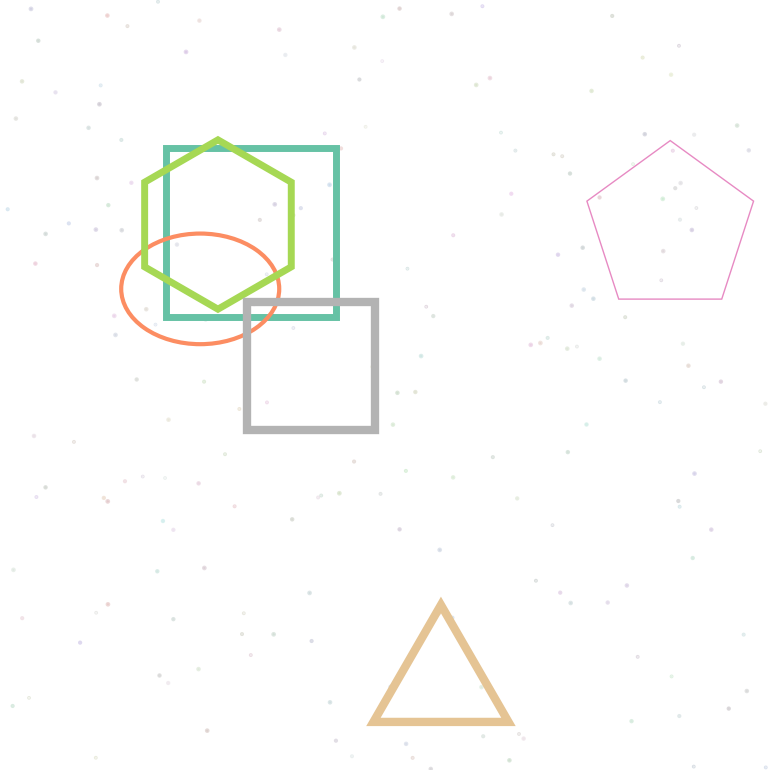[{"shape": "square", "thickness": 2.5, "radius": 0.55, "center": [0.326, 0.698]}, {"shape": "oval", "thickness": 1.5, "radius": 0.51, "center": [0.26, 0.625]}, {"shape": "pentagon", "thickness": 0.5, "radius": 0.57, "center": [0.87, 0.704]}, {"shape": "hexagon", "thickness": 2.5, "radius": 0.55, "center": [0.283, 0.708]}, {"shape": "triangle", "thickness": 3, "radius": 0.51, "center": [0.573, 0.113]}, {"shape": "square", "thickness": 3, "radius": 0.42, "center": [0.404, 0.525]}]